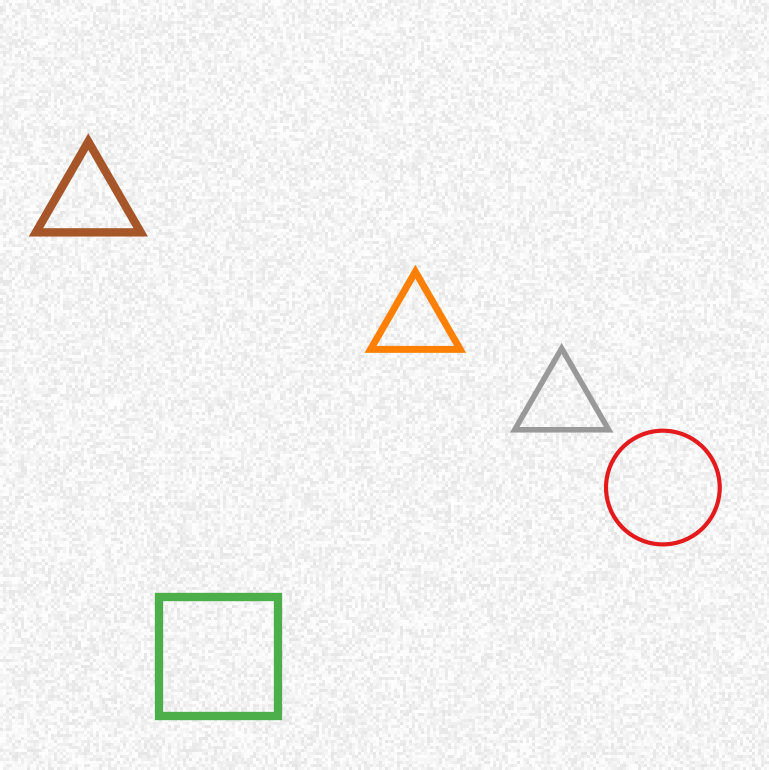[{"shape": "circle", "thickness": 1.5, "radius": 0.37, "center": [0.861, 0.367]}, {"shape": "square", "thickness": 3, "radius": 0.38, "center": [0.284, 0.148]}, {"shape": "triangle", "thickness": 2.5, "radius": 0.34, "center": [0.539, 0.58]}, {"shape": "triangle", "thickness": 3, "radius": 0.39, "center": [0.115, 0.737]}, {"shape": "triangle", "thickness": 2, "radius": 0.35, "center": [0.729, 0.477]}]